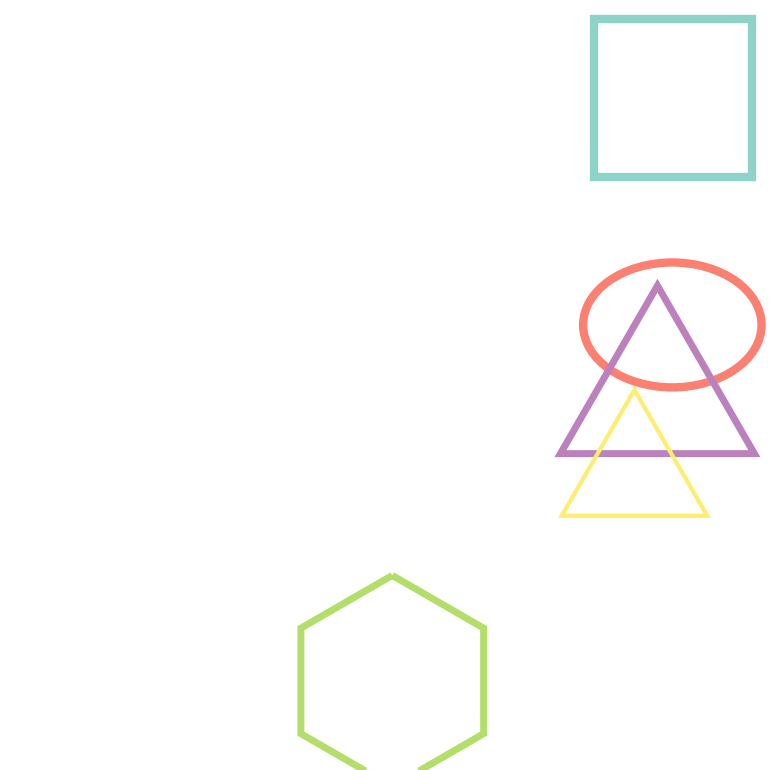[{"shape": "square", "thickness": 3, "radius": 0.51, "center": [0.873, 0.873]}, {"shape": "oval", "thickness": 3, "radius": 0.58, "center": [0.873, 0.578]}, {"shape": "hexagon", "thickness": 2.5, "radius": 0.69, "center": [0.509, 0.116]}, {"shape": "triangle", "thickness": 2.5, "radius": 0.73, "center": [0.854, 0.484]}, {"shape": "triangle", "thickness": 1.5, "radius": 0.55, "center": [0.824, 0.385]}]